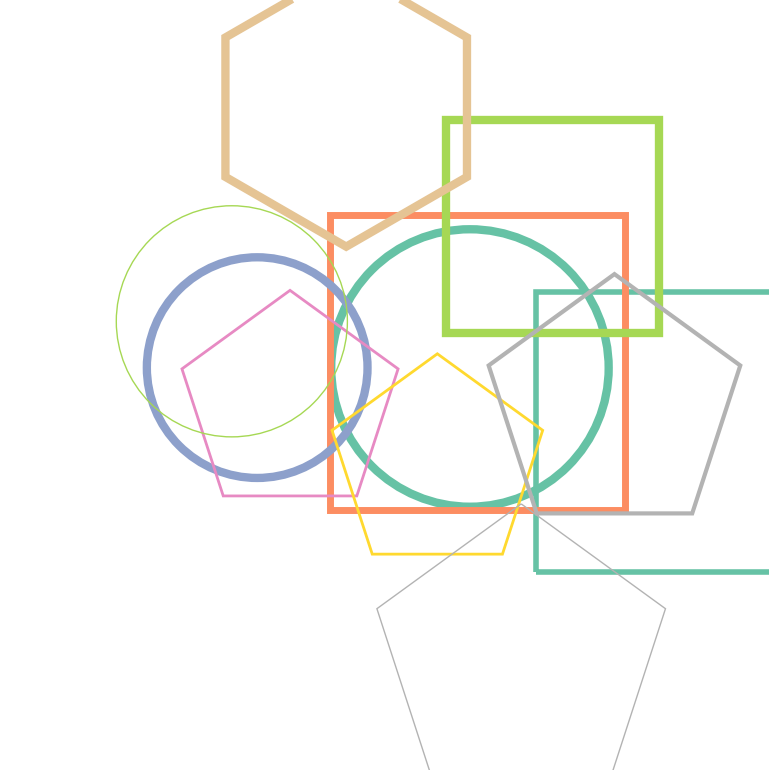[{"shape": "circle", "thickness": 3, "radius": 0.9, "center": [0.61, 0.522]}, {"shape": "square", "thickness": 2, "radius": 0.91, "center": [0.878, 0.439]}, {"shape": "square", "thickness": 2.5, "radius": 0.96, "center": [0.62, 0.529]}, {"shape": "circle", "thickness": 3, "radius": 0.72, "center": [0.334, 0.523]}, {"shape": "pentagon", "thickness": 1, "radius": 0.74, "center": [0.377, 0.475]}, {"shape": "square", "thickness": 3, "radius": 0.69, "center": [0.718, 0.706]}, {"shape": "circle", "thickness": 0.5, "radius": 0.75, "center": [0.301, 0.583]}, {"shape": "pentagon", "thickness": 1, "radius": 0.72, "center": [0.568, 0.397]}, {"shape": "hexagon", "thickness": 3, "radius": 0.91, "center": [0.45, 0.861]}, {"shape": "pentagon", "thickness": 1.5, "radius": 0.86, "center": [0.798, 0.472]}, {"shape": "pentagon", "thickness": 0.5, "radius": 0.99, "center": [0.677, 0.149]}]